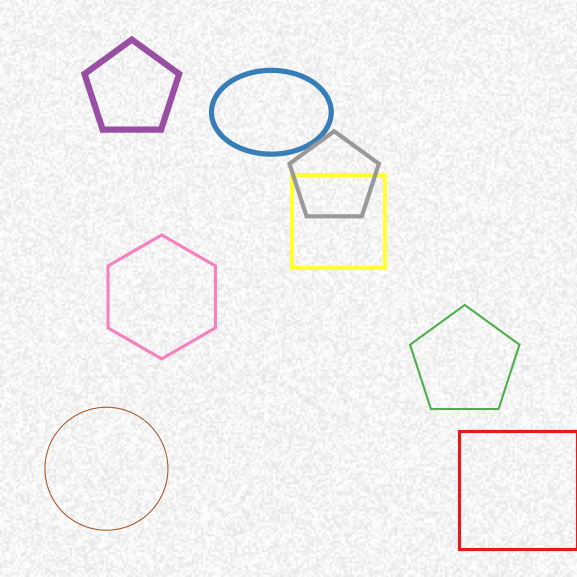[{"shape": "square", "thickness": 1.5, "radius": 0.51, "center": [0.896, 0.151]}, {"shape": "oval", "thickness": 2.5, "radius": 0.52, "center": [0.47, 0.805]}, {"shape": "pentagon", "thickness": 1, "radius": 0.5, "center": [0.805, 0.371]}, {"shape": "pentagon", "thickness": 3, "radius": 0.43, "center": [0.228, 0.844]}, {"shape": "square", "thickness": 2, "radius": 0.4, "center": [0.586, 0.615]}, {"shape": "circle", "thickness": 0.5, "radius": 0.53, "center": [0.184, 0.187]}, {"shape": "hexagon", "thickness": 1.5, "radius": 0.54, "center": [0.28, 0.485]}, {"shape": "pentagon", "thickness": 2, "radius": 0.41, "center": [0.579, 0.69]}]